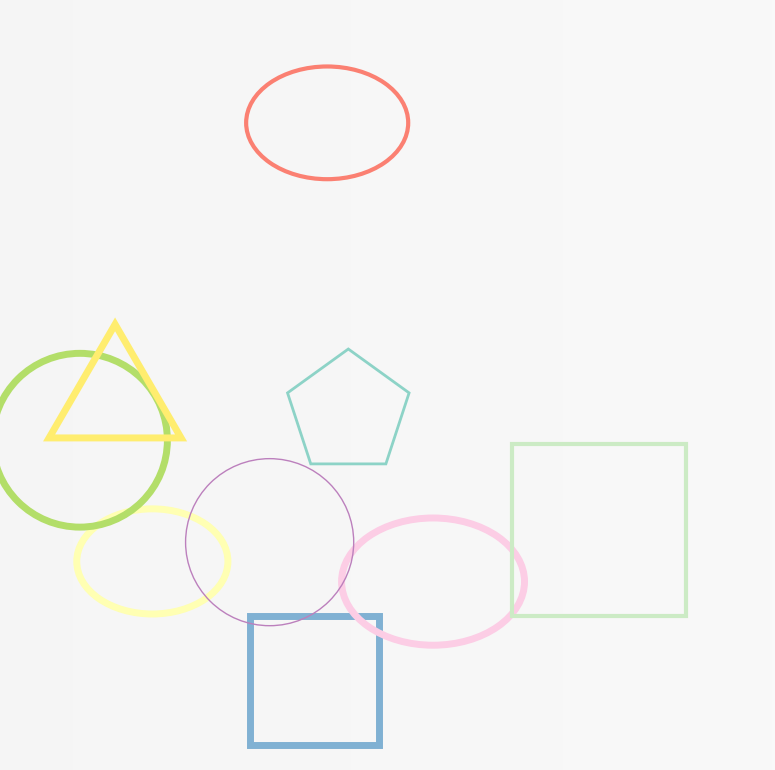[{"shape": "pentagon", "thickness": 1, "radius": 0.41, "center": [0.449, 0.464]}, {"shape": "oval", "thickness": 2.5, "radius": 0.49, "center": [0.197, 0.271]}, {"shape": "oval", "thickness": 1.5, "radius": 0.52, "center": [0.422, 0.84]}, {"shape": "square", "thickness": 2.5, "radius": 0.42, "center": [0.406, 0.116]}, {"shape": "circle", "thickness": 2.5, "radius": 0.56, "center": [0.103, 0.428]}, {"shape": "oval", "thickness": 2.5, "radius": 0.59, "center": [0.559, 0.245]}, {"shape": "circle", "thickness": 0.5, "radius": 0.54, "center": [0.348, 0.296]}, {"shape": "square", "thickness": 1.5, "radius": 0.56, "center": [0.773, 0.312]}, {"shape": "triangle", "thickness": 2.5, "radius": 0.49, "center": [0.148, 0.48]}]